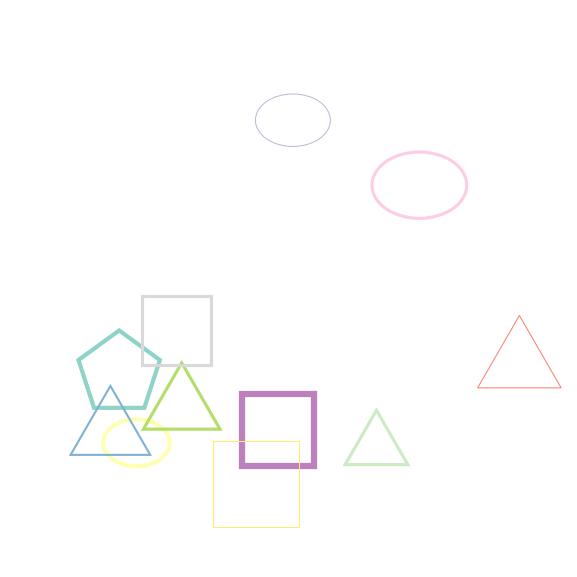[{"shape": "pentagon", "thickness": 2, "radius": 0.37, "center": [0.206, 0.353]}, {"shape": "oval", "thickness": 2, "radius": 0.29, "center": [0.236, 0.232]}, {"shape": "oval", "thickness": 0.5, "radius": 0.32, "center": [0.507, 0.791]}, {"shape": "triangle", "thickness": 0.5, "radius": 0.42, "center": [0.899, 0.369]}, {"shape": "triangle", "thickness": 1, "radius": 0.4, "center": [0.191, 0.251]}, {"shape": "triangle", "thickness": 1.5, "radius": 0.38, "center": [0.315, 0.294]}, {"shape": "oval", "thickness": 1.5, "radius": 0.41, "center": [0.726, 0.678]}, {"shape": "square", "thickness": 1.5, "radius": 0.3, "center": [0.306, 0.427]}, {"shape": "square", "thickness": 3, "radius": 0.31, "center": [0.481, 0.255]}, {"shape": "triangle", "thickness": 1.5, "radius": 0.31, "center": [0.652, 0.226]}, {"shape": "square", "thickness": 0.5, "radius": 0.37, "center": [0.443, 0.161]}]